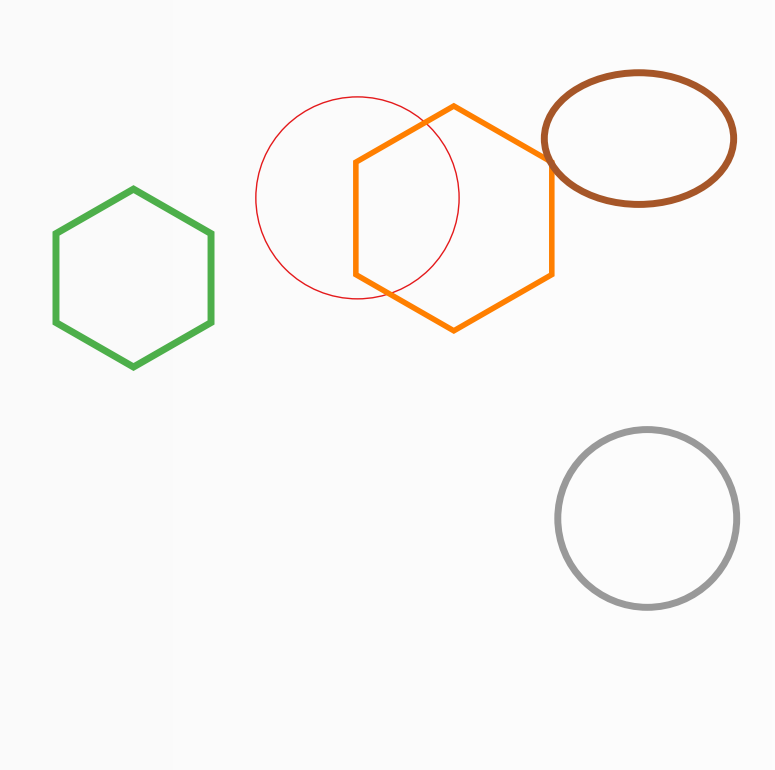[{"shape": "circle", "thickness": 0.5, "radius": 0.66, "center": [0.461, 0.743]}, {"shape": "hexagon", "thickness": 2.5, "radius": 0.58, "center": [0.172, 0.639]}, {"shape": "hexagon", "thickness": 2, "radius": 0.73, "center": [0.586, 0.716]}, {"shape": "oval", "thickness": 2.5, "radius": 0.61, "center": [0.824, 0.82]}, {"shape": "circle", "thickness": 2.5, "radius": 0.58, "center": [0.835, 0.327]}]